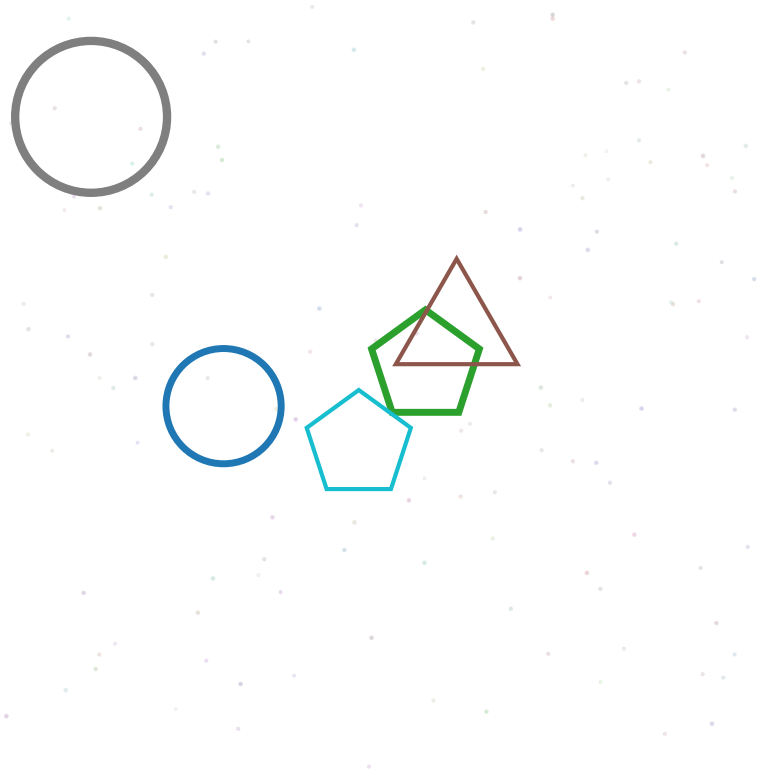[{"shape": "circle", "thickness": 2.5, "radius": 0.37, "center": [0.29, 0.473]}, {"shape": "pentagon", "thickness": 2.5, "radius": 0.37, "center": [0.553, 0.524]}, {"shape": "triangle", "thickness": 1.5, "radius": 0.46, "center": [0.593, 0.573]}, {"shape": "circle", "thickness": 3, "radius": 0.49, "center": [0.118, 0.848]}, {"shape": "pentagon", "thickness": 1.5, "radius": 0.36, "center": [0.466, 0.422]}]